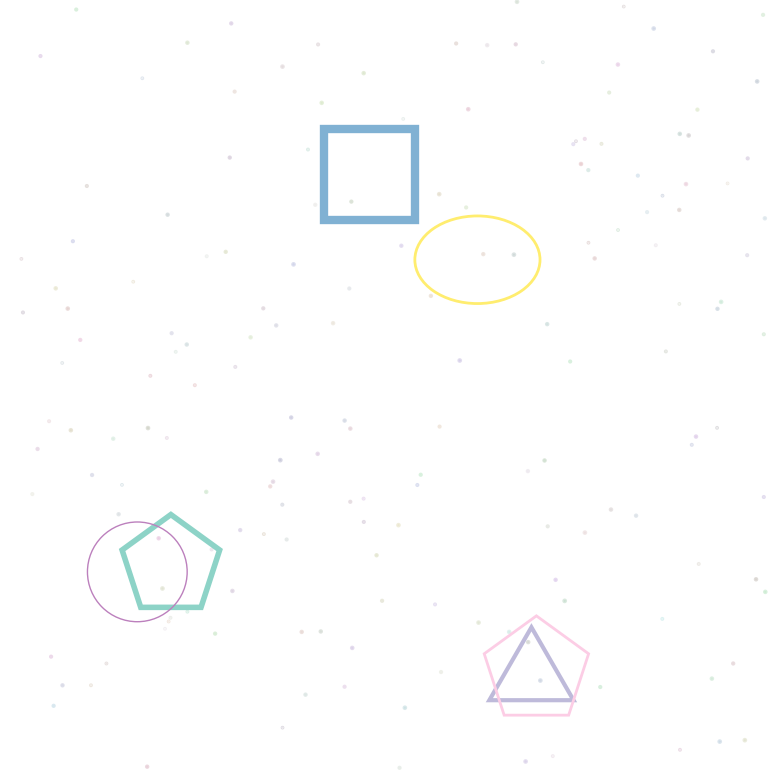[{"shape": "pentagon", "thickness": 2, "radius": 0.33, "center": [0.222, 0.265]}, {"shape": "triangle", "thickness": 1.5, "radius": 0.32, "center": [0.69, 0.122]}, {"shape": "square", "thickness": 3, "radius": 0.3, "center": [0.48, 0.774]}, {"shape": "pentagon", "thickness": 1, "radius": 0.36, "center": [0.697, 0.129]}, {"shape": "circle", "thickness": 0.5, "radius": 0.32, "center": [0.178, 0.257]}, {"shape": "oval", "thickness": 1, "radius": 0.41, "center": [0.62, 0.663]}]